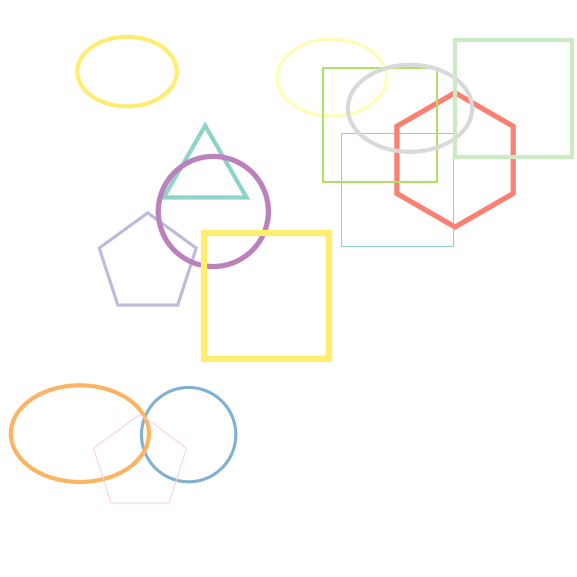[{"shape": "triangle", "thickness": 2, "radius": 0.41, "center": [0.355, 0.699]}, {"shape": "square", "thickness": 0.5, "radius": 0.49, "center": [0.688, 0.671]}, {"shape": "oval", "thickness": 1.5, "radius": 0.47, "center": [0.575, 0.865]}, {"shape": "pentagon", "thickness": 1.5, "radius": 0.44, "center": [0.256, 0.542]}, {"shape": "hexagon", "thickness": 2.5, "radius": 0.58, "center": [0.788, 0.722]}, {"shape": "circle", "thickness": 1.5, "radius": 0.41, "center": [0.327, 0.247]}, {"shape": "oval", "thickness": 2, "radius": 0.6, "center": [0.138, 0.248]}, {"shape": "square", "thickness": 1, "radius": 0.49, "center": [0.658, 0.783]}, {"shape": "pentagon", "thickness": 0.5, "radius": 0.42, "center": [0.243, 0.197]}, {"shape": "oval", "thickness": 2, "radius": 0.54, "center": [0.71, 0.812]}, {"shape": "circle", "thickness": 2.5, "radius": 0.48, "center": [0.369, 0.633]}, {"shape": "square", "thickness": 2, "radius": 0.51, "center": [0.889, 0.829]}, {"shape": "square", "thickness": 3, "radius": 0.54, "center": [0.461, 0.486]}, {"shape": "oval", "thickness": 2, "radius": 0.43, "center": [0.22, 0.875]}]